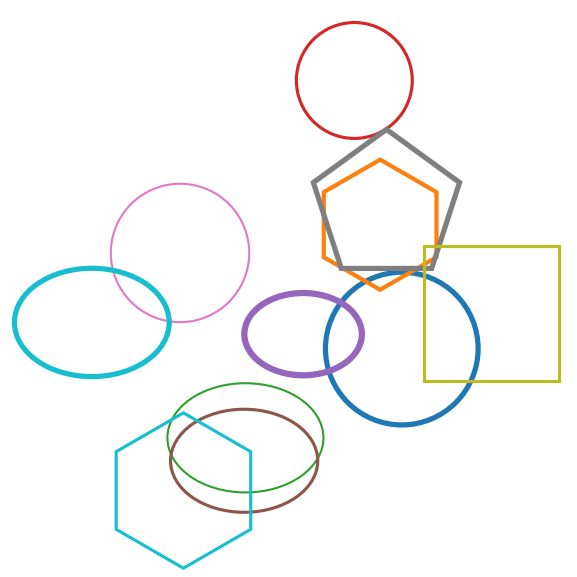[{"shape": "circle", "thickness": 2.5, "radius": 0.66, "center": [0.696, 0.395]}, {"shape": "hexagon", "thickness": 2, "radius": 0.56, "center": [0.658, 0.61]}, {"shape": "oval", "thickness": 1, "radius": 0.68, "center": [0.425, 0.241]}, {"shape": "circle", "thickness": 1.5, "radius": 0.5, "center": [0.614, 0.86]}, {"shape": "oval", "thickness": 3, "radius": 0.51, "center": [0.525, 0.421]}, {"shape": "oval", "thickness": 1.5, "radius": 0.64, "center": [0.423, 0.201]}, {"shape": "circle", "thickness": 1, "radius": 0.6, "center": [0.312, 0.561]}, {"shape": "pentagon", "thickness": 2.5, "radius": 0.67, "center": [0.669, 0.642]}, {"shape": "square", "thickness": 1.5, "radius": 0.59, "center": [0.851, 0.456]}, {"shape": "hexagon", "thickness": 1.5, "radius": 0.67, "center": [0.318, 0.15]}, {"shape": "oval", "thickness": 2.5, "radius": 0.67, "center": [0.159, 0.441]}]